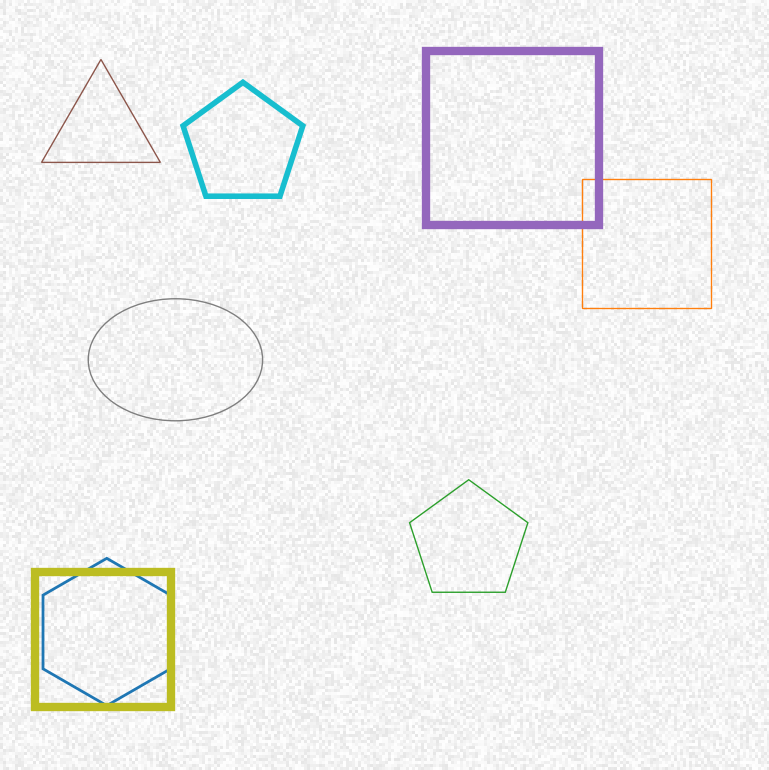[{"shape": "hexagon", "thickness": 1, "radius": 0.48, "center": [0.139, 0.179]}, {"shape": "square", "thickness": 0.5, "radius": 0.42, "center": [0.84, 0.684]}, {"shape": "pentagon", "thickness": 0.5, "radius": 0.4, "center": [0.609, 0.296]}, {"shape": "square", "thickness": 3, "radius": 0.56, "center": [0.666, 0.821]}, {"shape": "triangle", "thickness": 0.5, "radius": 0.45, "center": [0.131, 0.834]}, {"shape": "oval", "thickness": 0.5, "radius": 0.57, "center": [0.228, 0.533]}, {"shape": "square", "thickness": 3, "radius": 0.44, "center": [0.134, 0.17]}, {"shape": "pentagon", "thickness": 2, "radius": 0.41, "center": [0.315, 0.811]}]